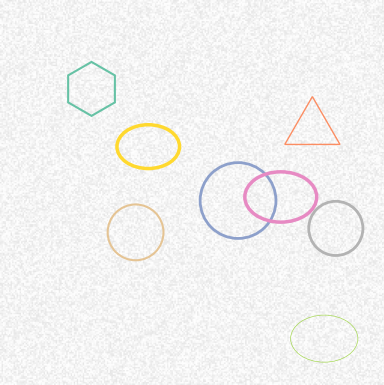[{"shape": "hexagon", "thickness": 1.5, "radius": 0.35, "center": [0.238, 0.769]}, {"shape": "triangle", "thickness": 1, "radius": 0.41, "center": [0.811, 0.666]}, {"shape": "circle", "thickness": 2, "radius": 0.49, "center": [0.618, 0.479]}, {"shape": "oval", "thickness": 2.5, "radius": 0.47, "center": [0.729, 0.488]}, {"shape": "oval", "thickness": 0.5, "radius": 0.44, "center": [0.842, 0.12]}, {"shape": "oval", "thickness": 2.5, "radius": 0.41, "center": [0.385, 0.619]}, {"shape": "circle", "thickness": 1.5, "radius": 0.36, "center": [0.352, 0.396]}, {"shape": "circle", "thickness": 2, "radius": 0.35, "center": [0.872, 0.407]}]